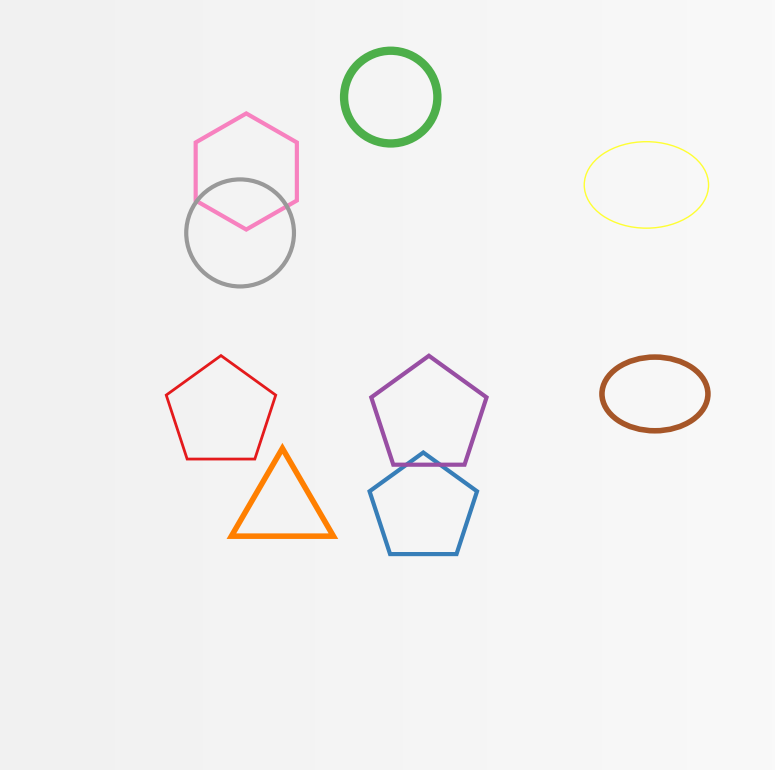[{"shape": "pentagon", "thickness": 1, "radius": 0.37, "center": [0.285, 0.464]}, {"shape": "pentagon", "thickness": 1.5, "radius": 0.36, "center": [0.546, 0.339]}, {"shape": "circle", "thickness": 3, "radius": 0.3, "center": [0.504, 0.874]}, {"shape": "pentagon", "thickness": 1.5, "radius": 0.39, "center": [0.553, 0.46]}, {"shape": "triangle", "thickness": 2, "radius": 0.38, "center": [0.364, 0.342]}, {"shape": "oval", "thickness": 0.5, "radius": 0.4, "center": [0.834, 0.76]}, {"shape": "oval", "thickness": 2, "radius": 0.34, "center": [0.845, 0.488]}, {"shape": "hexagon", "thickness": 1.5, "radius": 0.38, "center": [0.318, 0.777]}, {"shape": "circle", "thickness": 1.5, "radius": 0.35, "center": [0.31, 0.697]}]